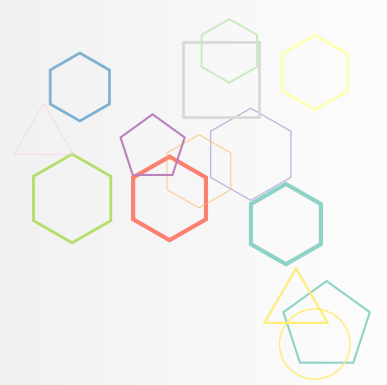[{"shape": "hexagon", "thickness": 3, "radius": 0.52, "center": [0.738, 0.418]}, {"shape": "pentagon", "thickness": 1.5, "radius": 0.59, "center": [0.843, 0.153]}, {"shape": "hexagon", "thickness": 2, "radius": 0.48, "center": [0.813, 0.812]}, {"shape": "hexagon", "thickness": 1, "radius": 0.6, "center": [0.647, 0.599]}, {"shape": "hexagon", "thickness": 3, "radius": 0.54, "center": [0.438, 0.485]}, {"shape": "hexagon", "thickness": 2, "radius": 0.44, "center": [0.206, 0.774]}, {"shape": "hexagon", "thickness": 0.5, "radius": 0.48, "center": [0.513, 0.555]}, {"shape": "hexagon", "thickness": 2, "radius": 0.58, "center": [0.186, 0.484]}, {"shape": "triangle", "thickness": 0.5, "radius": 0.44, "center": [0.113, 0.643]}, {"shape": "square", "thickness": 2, "radius": 0.49, "center": [0.57, 0.793]}, {"shape": "pentagon", "thickness": 1.5, "radius": 0.44, "center": [0.394, 0.616]}, {"shape": "hexagon", "thickness": 1.5, "radius": 0.41, "center": [0.592, 0.868]}, {"shape": "triangle", "thickness": 1.5, "radius": 0.47, "center": [0.764, 0.209]}, {"shape": "circle", "thickness": 1, "radius": 0.45, "center": [0.812, 0.106]}]